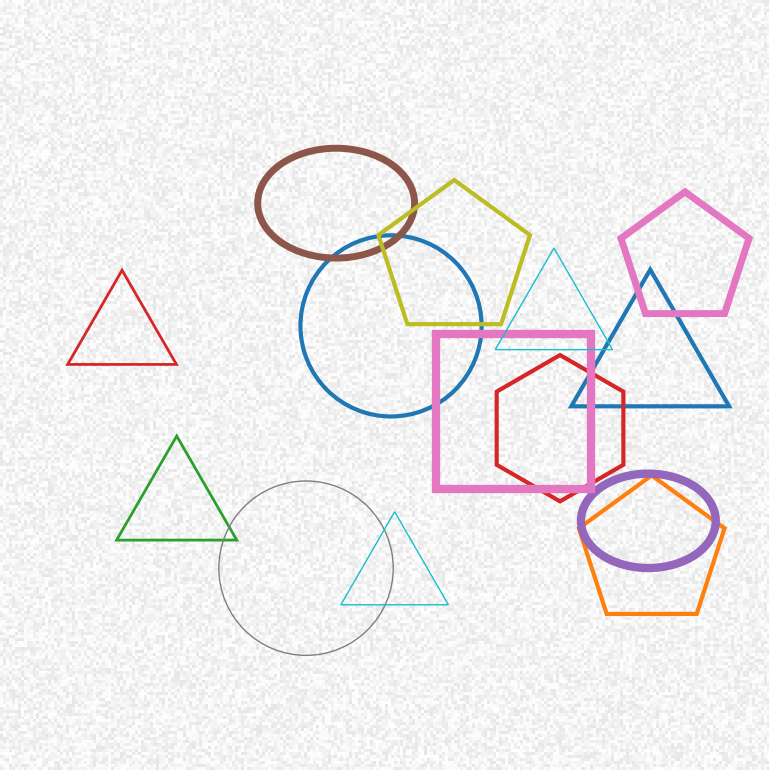[{"shape": "circle", "thickness": 1.5, "radius": 0.59, "center": [0.508, 0.577]}, {"shape": "triangle", "thickness": 1.5, "radius": 0.59, "center": [0.844, 0.531]}, {"shape": "pentagon", "thickness": 1.5, "radius": 0.5, "center": [0.846, 0.283]}, {"shape": "triangle", "thickness": 1, "radius": 0.45, "center": [0.229, 0.344]}, {"shape": "triangle", "thickness": 1, "radius": 0.41, "center": [0.159, 0.568]}, {"shape": "hexagon", "thickness": 1.5, "radius": 0.48, "center": [0.727, 0.444]}, {"shape": "oval", "thickness": 3, "radius": 0.44, "center": [0.842, 0.324]}, {"shape": "oval", "thickness": 2.5, "radius": 0.51, "center": [0.437, 0.736]}, {"shape": "pentagon", "thickness": 2.5, "radius": 0.44, "center": [0.89, 0.663]}, {"shape": "square", "thickness": 3, "radius": 0.51, "center": [0.667, 0.465]}, {"shape": "circle", "thickness": 0.5, "radius": 0.57, "center": [0.397, 0.262]}, {"shape": "pentagon", "thickness": 1.5, "radius": 0.52, "center": [0.59, 0.663]}, {"shape": "triangle", "thickness": 0.5, "radius": 0.44, "center": [0.719, 0.59]}, {"shape": "triangle", "thickness": 0.5, "radius": 0.4, "center": [0.512, 0.255]}]